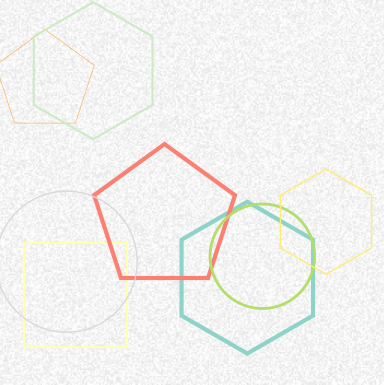[{"shape": "hexagon", "thickness": 3, "radius": 0.99, "center": [0.642, 0.279]}, {"shape": "square", "thickness": 1.5, "radius": 0.67, "center": [0.196, 0.233]}, {"shape": "pentagon", "thickness": 3, "radius": 0.96, "center": [0.427, 0.434]}, {"shape": "pentagon", "thickness": 0.5, "radius": 0.67, "center": [0.117, 0.789]}, {"shape": "circle", "thickness": 2, "radius": 0.68, "center": [0.681, 0.334]}, {"shape": "circle", "thickness": 1, "radius": 0.92, "center": [0.173, 0.32]}, {"shape": "hexagon", "thickness": 1.5, "radius": 0.89, "center": [0.242, 0.816]}, {"shape": "hexagon", "thickness": 1, "radius": 0.68, "center": [0.847, 0.424]}]